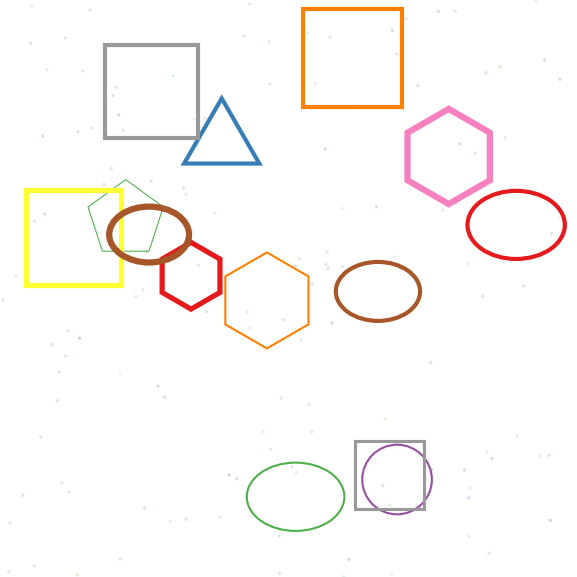[{"shape": "oval", "thickness": 2, "radius": 0.42, "center": [0.894, 0.61]}, {"shape": "hexagon", "thickness": 2.5, "radius": 0.29, "center": [0.331, 0.522]}, {"shape": "triangle", "thickness": 2, "radius": 0.38, "center": [0.384, 0.754]}, {"shape": "pentagon", "thickness": 0.5, "radius": 0.34, "center": [0.218, 0.62]}, {"shape": "oval", "thickness": 1, "radius": 0.42, "center": [0.512, 0.139]}, {"shape": "circle", "thickness": 1, "radius": 0.3, "center": [0.688, 0.169]}, {"shape": "hexagon", "thickness": 1, "radius": 0.42, "center": [0.462, 0.479]}, {"shape": "square", "thickness": 2, "radius": 0.43, "center": [0.61, 0.899]}, {"shape": "square", "thickness": 2.5, "radius": 0.41, "center": [0.127, 0.589]}, {"shape": "oval", "thickness": 2, "radius": 0.36, "center": [0.654, 0.495]}, {"shape": "oval", "thickness": 3, "radius": 0.35, "center": [0.258, 0.593]}, {"shape": "hexagon", "thickness": 3, "radius": 0.41, "center": [0.777, 0.728]}, {"shape": "square", "thickness": 2, "radius": 0.4, "center": [0.263, 0.841]}, {"shape": "square", "thickness": 1.5, "radius": 0.3, "center": [0.674, 0.177]}]